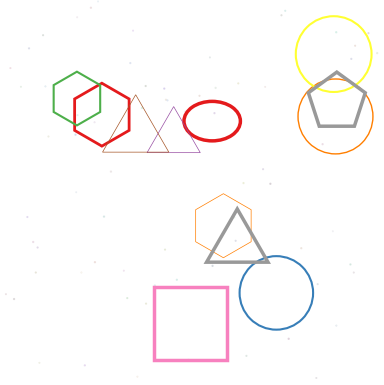[{"shape": "oval", "thickness": 2.5, "radius": 0.37, "center": [0.551, 0.685]}, {"shape": "hexagon", "thickness": 2, "radius": 0.41, "center": [0.265, 0.702]}, {"shape": "circle", "thickness": 1.5, "radius": 0.48, "center": [0.718, 0.239]}, {"shape": "hexagon", "thickness": 1.5, "radius": 0.35, "center": [0.2, 0.744]}, {"shape": "triangle", "thickness": 0.5, "radius": 0.4, "center": [0.451, 0.643]}, {"shape": "hexagon", "thickness": 0.5, "radius": 0.42, "center": [0.58, 0.414]}, {"shape": "circle", "thickness": 1, "radius": 0.49, "center": [0.871, 0.698]}, {"shape": "circle", "thickness": 1.5, "radius": 0.49, "center": [0.867, 0.86]}, {"shape": "triangle", "thickness": 0.5, "radius": 0.5, "center": [0.352, 0.655]}, {"shape": "square", "thickness": 2.5, "radius": 0.47, "center": [0.494, 0.16]}, {"shape": "triangle", "thickness": 2.5, "radius": 0.46, "center": [0.616, 0.365]}, {"shape": "pentagon", "thickness": 2.5, "radius": 0.39, "center": [0.875, 0.735]}]